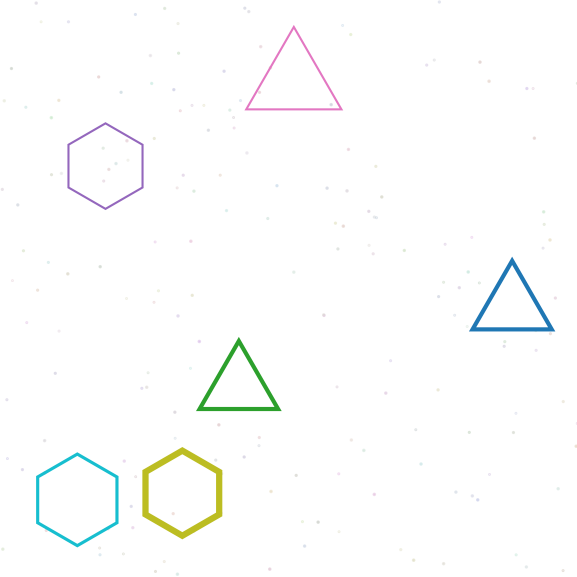[{"shape": "triangle", "thickness": 2, "radius": 0.4, "center": [0.887, 0.468]}, {"shape": "triangle", "thickness": 2, "radius": 0.39, "center": [0.414, 0.33]}, {"shape": "hexagon", "thickness": 1, "radius": 0.37, "center": [0.183, 0.711]}, {"shape": "triangle", "thickness": 1, "radius": 0.48, "center": [0.509, 0.857]}, {"shape": "hexagon", "thickness": 3, "radius": 0.37, "center": [0.316, 0.145]}, {"shape": "hexagon", "thickness": 1.5, "radius": 0.4, "center": [0.134, 0.134]}]